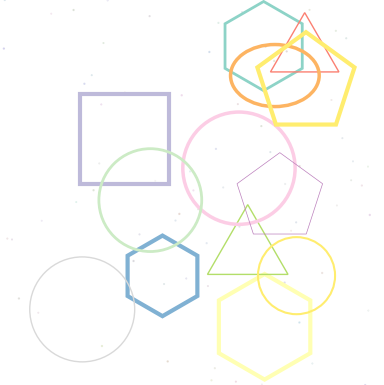[{"shape": "hexagon", "thickness": 2, "radius": 0.58, "center": [0.685, 0.88]}, {"shape": "hexagon", "thickness": 3, "radius": 0.69, "center": [0.687, 0.151]}, {"shape": "square", "thickness": 3, "radius": 0.58, "center": [0.324, 0.639]}, {"shape": "triangle", "thickness": 1, "radius": 0.51, "center": [0.791, 0.864]}, {"shape": "hexagon", "thickness": 3, "radius": 0.52, "center": [0.422, 0.283]}, {"shape": "oval", "thickness": 2.5, "radius": 0.58, "center": [0.714, 0.804]}, {"shape": "triangle", "thickness": 1, "radius": 0.6, "center": [0.643, 0.348]}, {"shape": "circle", "thickness": 2.5, "radius": 0.73, "center": [0.621, 0.563]}, {"shape": "circle", "thickness": 1, "radius": 0.68, "center": [0.214, 0.196]}, {"shape": "pentagon", "thickness": 0.5, "radius": 0.58, "center": [0.727, 0.487]}, {"shape": "circle", "thickness": 2, "radius": 0.67, "center": [0.39, 0.48]}, {"shape": "circle", "thickness": 1.5, "radius": 0.5, "center": [0.77, 0.284]}, {"shape": "pentagon", "thickness": 3, "radius": 0.66, "center": [0.795, 0.784]}]